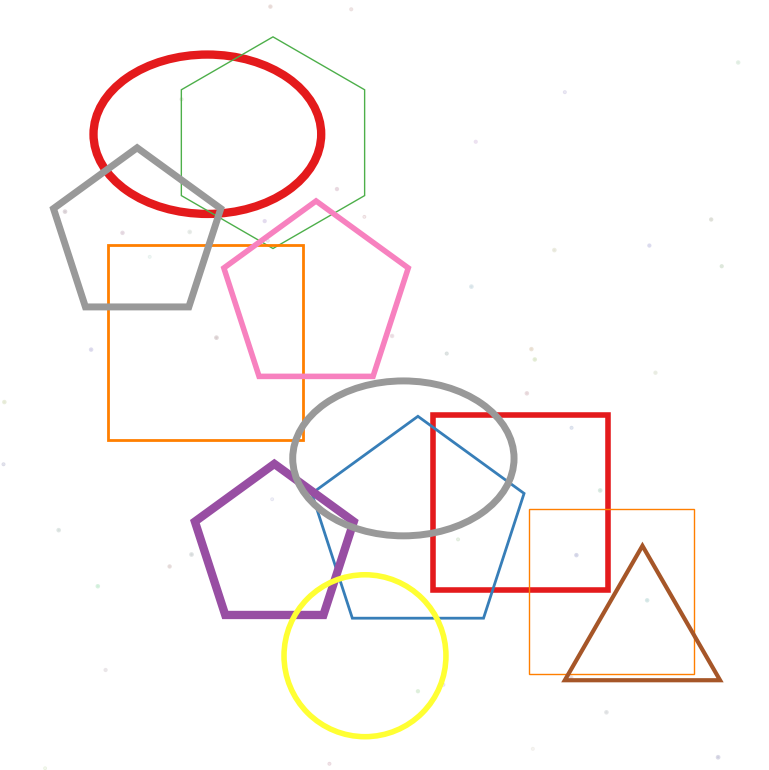[{"shape": "square", "thickness": 2, "radius": 0.57, "center": [0.676, 0.348]}, {"shape": "oval", "thickness": 3, "radius": 0.74, "center": [0.269, 0.826]}, {"shape": "pentagon", "thickness": 1, "radius": 0.72, "center": [0.543, 0.314]}, {"shape": "hexagon", "thickness": 0.5, "radius": 0.69, "center": [0.355, 0.815]}, {"shape": "pentagon", "thickness": 3, "radius": 0.54, "center": [0.356, 0.289]}, {"shape": "square", "thickness": 0.5, "radius": 0.53, "center": [0.794, 0.231]}, {"shape": "square", "thickness": 1, "radius": 0.63, "center": [0.267, 0.555]}, {"shape": "circle", "thickness": 2, "radius": 0.53, "center": [0.474, 0.148]}, {"shape": "triangle", "thickness": 1.5, "radius": 0.58, "center": [0.834, 0.175]}, {"shape": "pentagon", "thickness": 2, "radius": 0.63, "center": [0.41, 0.613]}, {"shape": "oval", "thickness": 2.5, "radius": 0.72, "center": [0.524, 0.405]}, {"shape": "pentagon", "thickness": 2.5, "radius": 0.57, "center": [0.178, 0.694]}]